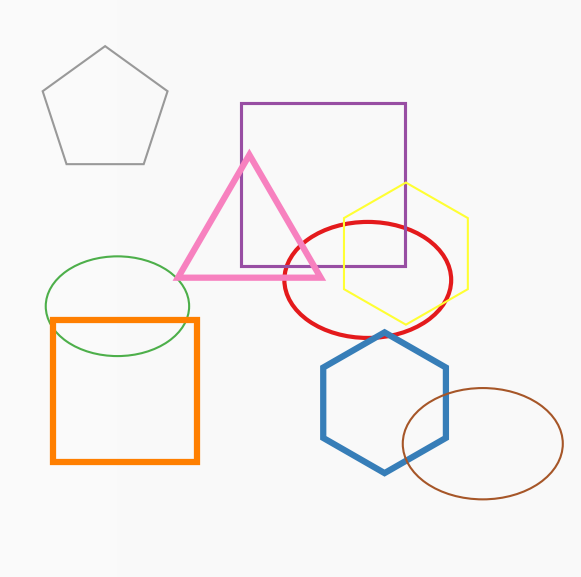[{"shape": "oval", "thickness": 2, "radius": 0.72, "center": [0.633, 0.514]}, {"shape": "hexagon", "thickness": 3, "radius": 0.61, "center": [0.662, 0.302]}, {"shape": "oval", "thickness": 1, "radius": 0.62, "center": [0.202, 0.469]}, {"shape": "square", "thickness": 1.5, "radius": 0.7, "center": [0.555, 0.679]}, {"shape": "square", "thickness": 3, "radius": 0.62, "center": [0.216, 0.322]}, {"shape": "hexagon", "thickness": 1, "radius": 0.62, "center": [0.698, 0.56]}, {"shape": "oval", "thickness": 1, "radius": 0.69, "center": [0.831, 0.231]}, {"shape": "triangle", "thickness": 3, "radius": 0.71, "center": [0.429, 0.589]}, {"shape": "pentagon", "thickness": 1, "radius": 0.56, "center": [0.181, 0.806]}]